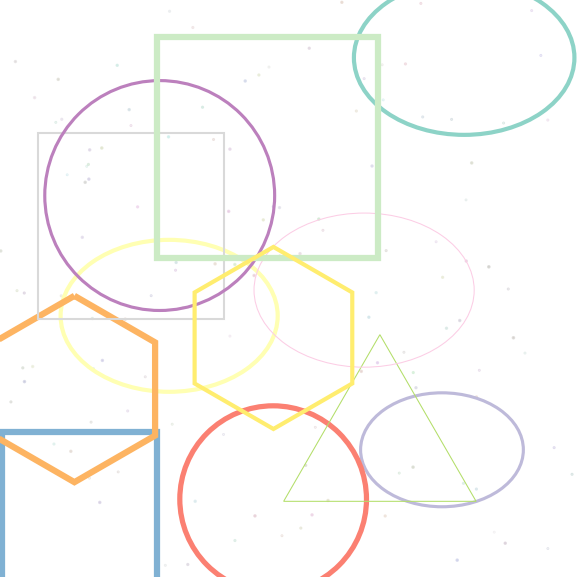[{"shape": "oval", "thickness": 2, "radius": 0.95, "center": [0.804, 0.899]}, {"shape": "oval", "thickness": 2, "radius": 0.94, "center": [0.293, 0.452]}, {"shape": "oval", "thickness": 1.5, "radius": 0.7, "center": [0.765, 0.22]}, {"shape": "circle", "thickness": 2.5, "radius": 0.81, "center": [0.473, 0.135]}, {"shape": "square", "thickness": 3, "radius": 0.67, "center": [0.138, 0.116]}, {"shape": "hexagon", "thickness": 3, "radius": 0.81, "center": [0.129, 0.326]}, {"shape": "triangle", "thickness": 0.5, "radius": 0.96, "center": [0.658, 0.227]}, {"shape": "oval", "thickness": 0.5, "radius": 0.95, "center": [0.63, 0.497]}, {"shape": "square", "thickness": 1, "radius": 0.81, "center": [0.227, 0.608]}, {"shape": "circle", "thickness": 1.5, "radius": 1.0, "center": [0.277, 0.661]}, {"shape": "square", "thickness": 3, "radius": 0.95, "center": [0.463, 0.744]}, {"shape": "hexagon", "thickness": 2, "radius": 0.79, "center": [0.473, 0.414]}]